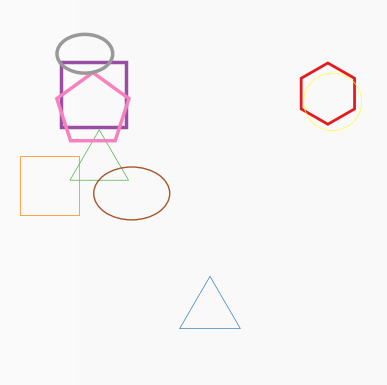[{"shape": "hexagon", "thickness": 2, "radius": 0.4, "center": [0.846, 0.757]}, {"shape": "triangle", "thickness": 0.5, "radius": 0.45, "center": [0.542, 0.192]}, {"shape": "triangle", "thickness": 0.5, "radius": 0.44, "center": [0.256, 0.576]}, {"shape": "square", "thickness": 2.5, "radius": 0.42, "center": [0.241, 0.754]}, {"shape": "square", "thickness": 0.5, "radius": 0.38, "center": [0.128, 0.517]}, {"shape": "circle", "thickness": 0.5, "radius": 0.37, "center": [0.859, 0.735]}, {"shape": "oval", "thickness": 1, "radius": 0.49, "center": [0.34, 0.498]}, {"shape": "pentagon", "thickness": 2.5, "radius": 0.49, "center": [0.24, 0.714]}, {"shape": "oval", "thickness": 2.5, "radius": 0.36, "center": [0.219, 0.86]}]